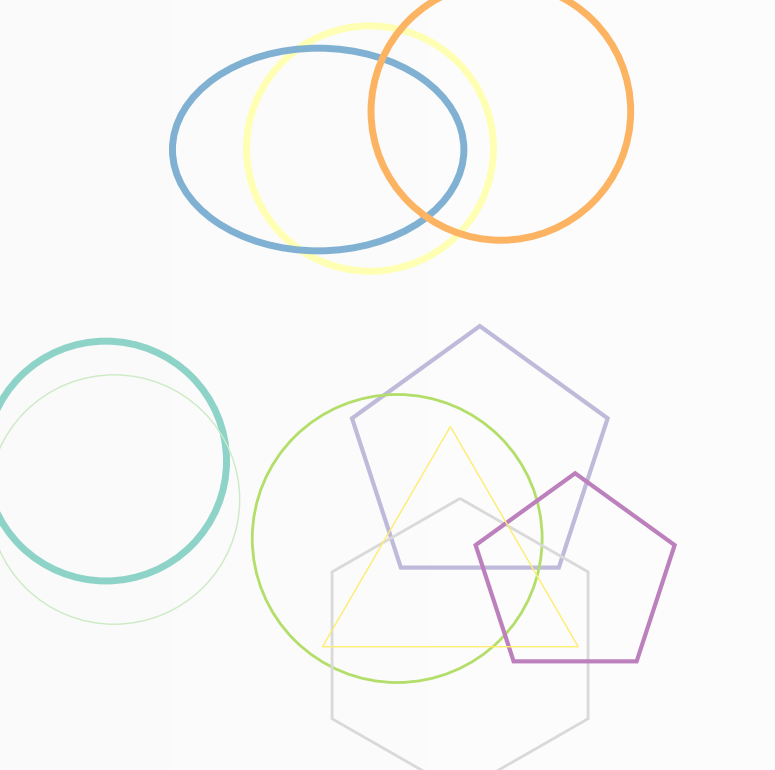[{"shape": "circle", "thickness": 2.5, "radius": 0.78, "center": [0.137, 0.401]}, {"shape": "circle", "thickness": 2.5, "radius": 0.8, "center": [0.477, 0.807]}, {"shape": "pentagon", "thickness": 1.5, "radius": 0.87, "center": [0.619, 0.403]}, {"shape": "oval", "thickness": 2.5, "radius": 0.94, "center": [0.411, 0.806]}, {"shape": "circle", "thickness": 2.5, "radius": 0.84, "center": [0.646, 0.856]}, {"shape": "circle", "thickness": 1, "radius": 0.94, "center": [0.513, 0.301]}, {"shape": "hexagon", "thickness": 1, "radius": 0.95, "center": [0.594, 0.162]}, {"shape": "pentagon", "thickness": 1.5, "radius": 0.68, "center": [0.742, 0.25]}, {"shape": "circle", "thickness": 0.5, "radius": 0.81, "center": [0.147, 0.351]}, {"shape": "triangle", "thickness": 0.5, "radius": 0.95, "center": [0.581, 0.255]}]